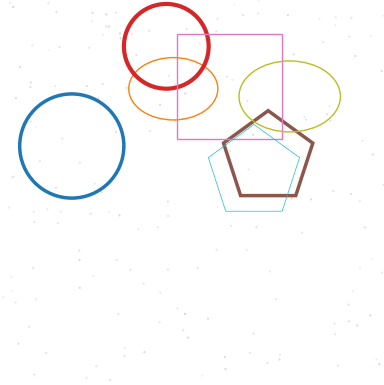[{"shape": "circle", "thickness": 2.5, "radius": 0.68, "center": [0.186, 0.621]}, {"shape": "oval", "thickness": 1, "radius": 0.58, "center": [0.45, 0.769]}, {"shape": "circle", "thickness": 3, "radius": 0.55, "center": [0.432, 0.88]}, {"shape": "pentagon", "thickness": 2.5, "radius": 0.61, "center": [0.697, 0.591]}, {"shape": "square", "thickness": 1, "radius": 0.68, "center": [0.596, 0.776]}, {"shape": "oval", "thickness": 1, "radius": 0.66, "center": [0.752, 0.75]}, {"shape": "pentagon", "thickness": 0.5, "radius": 0.62, "center": [0.66, 0.552]}]